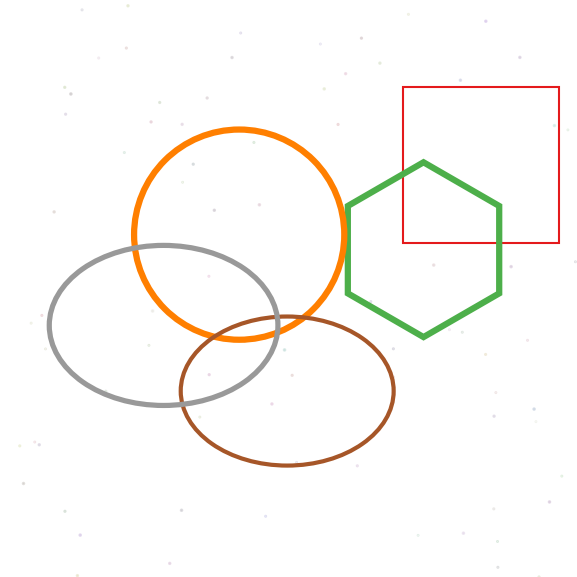[{"shape": "square", "thickness": 1, "radius": 0.68, "center": [0.833, 0.713]}, {"shape": "hexagon", "thickness": 3, "radius": 0.76, "center": [0.733, 0.567]}, {"shape": "circle", "thickness": 3, "radius": 0.91, "center": [0.414, 0.593]}, {"shape": "oval", "thickness": 2, "radius": 0.92, "center": [0.497, 0.322]}, {"shape": "oval", "thickness": 2.5, "radius": 0.99, "center": [0.283, 0.436]}]